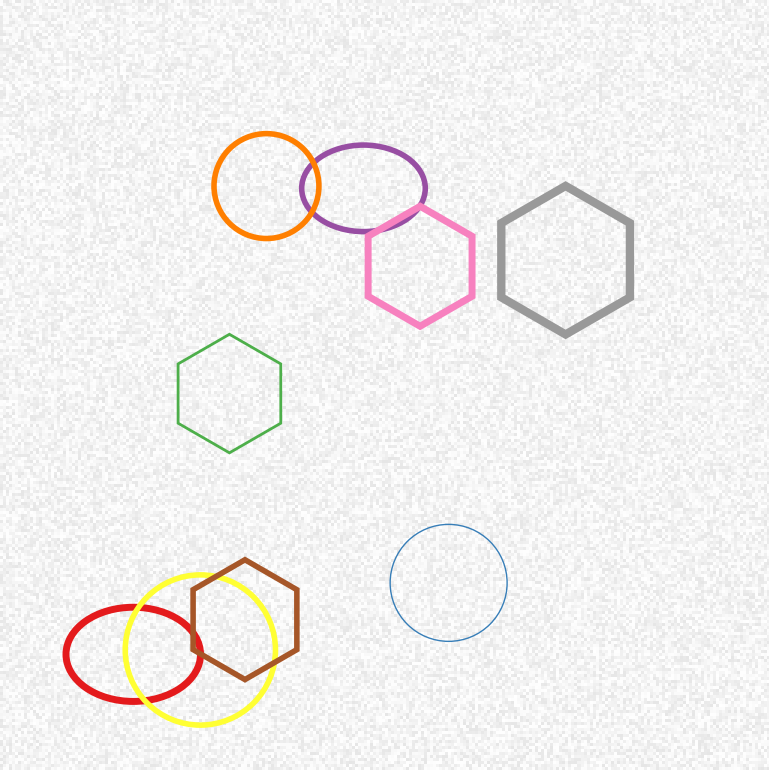[{"shape": "oval", "thickness": 2.5, "radius": 0.44, "center": [0.173, 0.15]}, {"shape": "circle", "thickness": 0.5, "radius": 0.38, "center": [0.583, 0.243]}, {"shape": "hexagon", "thickness": 1, "radius": 0.38, "center": [0.298, 0.489]}, {"shape": "oval", "thickness": 2, "radius": 0.4, "center": [0.472, 0.755]}, {"shape": "circle", "thickness": 2, "radius": 0.34, "center": [0.346, 0.758]}, {"shape": "circle", "thickness": 2, "radius": 0.49, "center": [0.26, 0.156]}, {"shape": "hexagon", "thickness": 2, "radius": 0.39, "center": [0.318, 0.195]}, {"shape": "hexagon", "thickness": 2.5, "radius": 0.39, "center": [0.546, 0.654]}, {"shape": "hexagon", "thickness": 3, "radius": 0.48, "center": [0.735, 0.662]}]